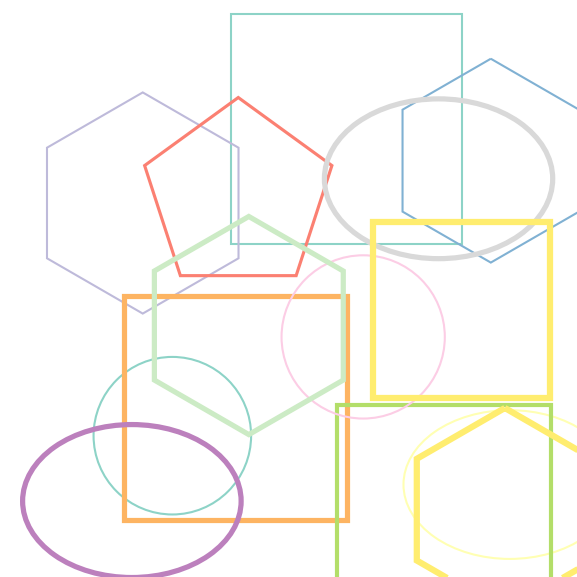[{"shape": "square", "thickness": 1, "radius": 1.0, "center": [0.6, 0.776]}, {"shape": "circle", "thickness": 1, "radius": 0.68, "center": [0.298, 0.245]}, {"shape": "oval", "thickness": 1, "radius": 0.92, "center": [0.883, 0.16]}, {"shape": "hexagon", "thickness": 1, "radius": 0.96, "center": [0.247, 0.648]}, {"shape": "pentagon", "thickness": 1.5, "radius": 0.85, "center": [0.413, 0.66]}, {"shape": "hexagon", "thickness": 1, "radius": 0.88, "center": [0.85, 0.721]}, {"shape": "square", "thickness": 2.5, "radius": 0.97, "center": [0.408, 0.293]}, {"shape": "square", "thickness": 2, "radius": 0.92, "center": [0.768, 0.114]}, {"shape": "circle", "thickness": 1, "radius": 0.71, "center": [0.629, 0.416]}, {"shape": "oval", "thickness": 2.5, "radius": 0.99, "center": [0.759, 0.69]}, {"shape": "oval", "thickness": 2.5, "radius": 0.95, "center": [0.228, 0.132]}, {"shape": "hexagon", "thickness": 2.5, "radius": 0.94, "center": [0.431, 0.435]}, {"shape": "hexagon", "thickness": 3, "radius": 0.88, "center": [0.874, 0.117]}, {"shape": "square", "thickness": 3, "radius": 0.76, "center": [0.799, 0.462]}]